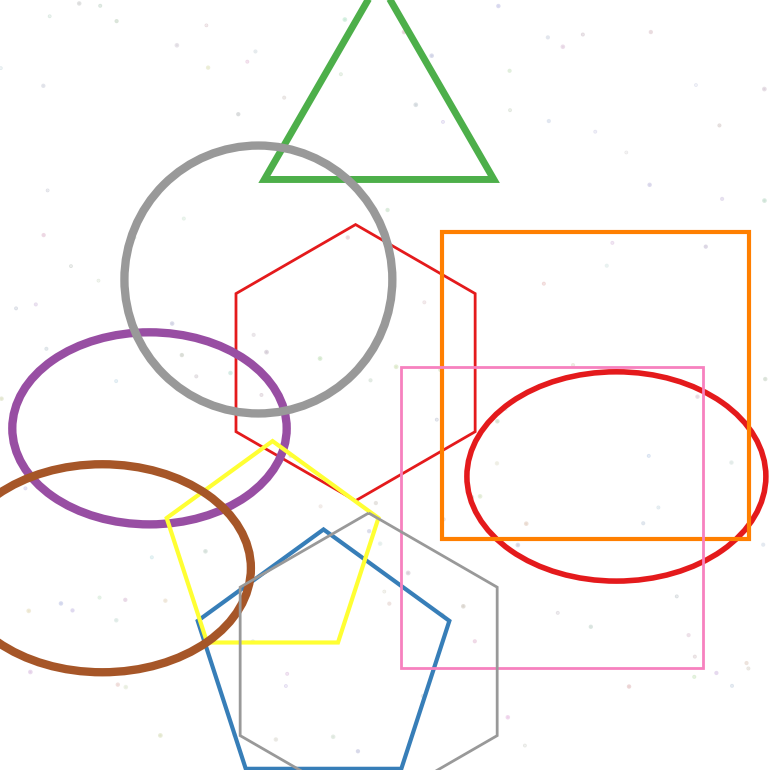[{"shape": "hexagon", "thickness": 1, "radius": 0.9, "center": [0.462, 0.529]}, {"shape": "oval", "thickness": 2, "radius": 0.97, "center": [0.8, 0.381]}, {"shape": "pentagon", "thickness": 1.5, "radius": 0.86, "center": [0.42, 0.141]}, {"shape": "triangle", "thickness": 2.5, "radius": 0.86, "center": [0.492, 0.853]}, {"shape": "oval", "thickness": 3, "radius": 0.89, "center": [0.194, 0.444]}, {"shape": "square", "thickness": 1.5, "radius": 1.0, "center": [0.773, 0.499]}, {"shape": "pentagon", "thickness": 1.5, "radius": 0.72, "center": [0.354, 0.283]}, {"shape": "oval", "thickness": 3, "radius": 0.96, "center": [0.133, 0.262]}, {"shape": "square", "thickness": 1, "radius": 0.98, "center": [0.717, 0.328]}, {"shape": "circle", "thickness": 3, "radius": 0.87, "center": [0.336, 0.637]}, {"shape": "hexagon", "thickness": 1, "radius": 0.96, "center": [0.479, 0.141]}]